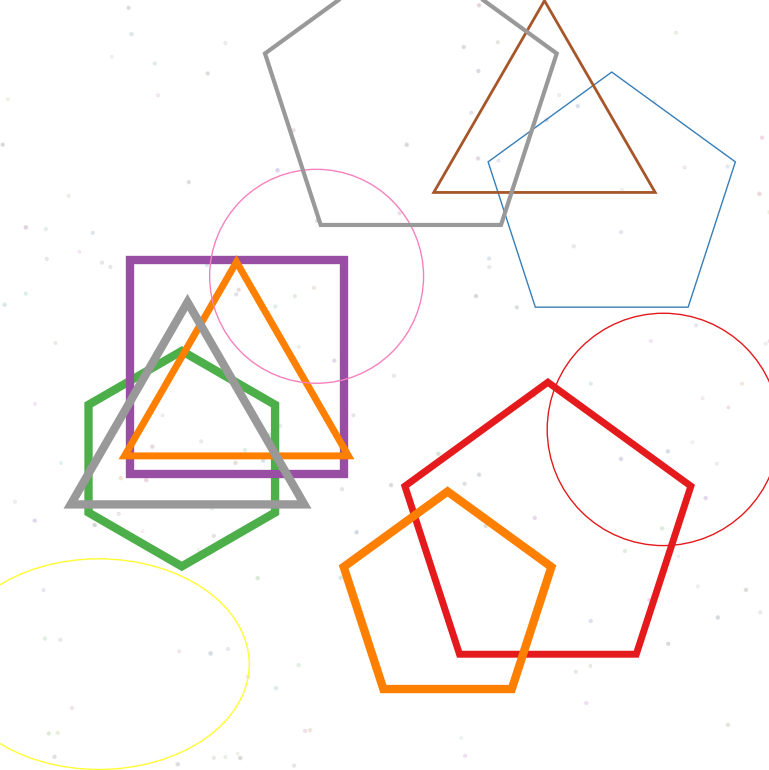[{"shape": "pentagon", "thickness": 2.5, "radius": 0.98, "center": [0.712, 0.308]}, {"shape": "circle", "thickness": 0.5, "radius": 0.75, "center": [0.862, 0.442]}, {"shape": "pentagon", "thickness": 0.5, "radius": 0.84, "center": [0.794, 0.738]}, {"shape": "hexagon", "thickness": 3, "radius": 0.7, "center": [0.236, 0.404]}, {"shape": "square", "thickness": 3, "radius": 0.7, "center": [0.308, 0.523]}, {"shape": "pentagon", "thickness": 3, "radius": 0.71, "center": [0.581, 0.22]}, {"shape": "triangle", "thickness": 2.5, "radius": 0.84, "center": [0.307, 0.492]}, {"shape": "oval", "thickness": 0.5, "radius": 0.98, "center": [0.128, 0.137]}, {"shape": "triangle", "thickness": 1, "radius": 0.83, "center": [0.707, 0.833]}, {"shape": "circle", "thickness": 0.5, "radius": 0.69, "center": [0.411, 0.641]}, {"shape": "triangle", "thickness": 3, "radius": 0.88, "center": [0.244, 0.432]}, {"shape": "pentagon", "thickness": 1.5, "radius": 1.0, "center": [0.534, 0.869]}]